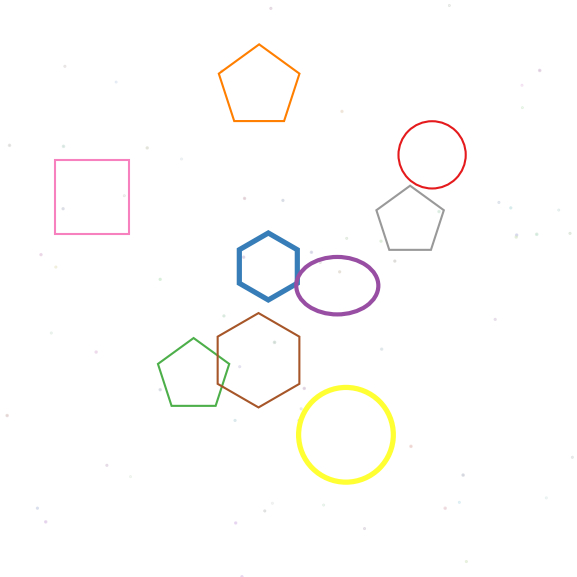[{"shape": "circle", "thickness": 1, "radius": 0.29, "center": [0.748, 0.731]}, {"shape": "hexagon", "thickness": 2.5, "radius": 0.29, "center": [0.465, 0.538]}, {"shape": "pentagon", "thickness": 1, "radius": 0.32, "center": [0.335, 0.349]}, {"shape": "oval", "thickness": 2, "radius": 0.36, "center": [0.584, 0.504]}, {"shape": "pentagon", "thickness": 1, "radius": 0.37, "center": [0.449, 0.849]}, {"shape": "circle", "thickness": 2.5, "radius": 0.41, "center": [0.599, 0.246]}, {"shape": "hexagon", "thickness": 1, "radius": 0.41, "center": [0.448, 0.375]}, {"shape": "square", "thickness": 1, "radius": 0.32, "center": [0.16, 0.658]}, {"shape": "pentagon", "thickness": 1, "radius": 0.31, "center": [0.71, 0.616]}]